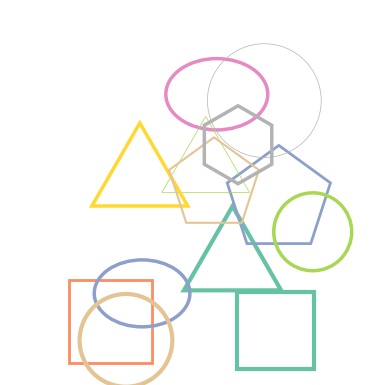[{"shape": "square", "thickness": 3, "radius": 0.5, "center": [0.715, 0.142]}, {"shape": "triangle", "thickness": 3, "radius": 0.73, "center": [0.604, 0.319]}, {"shape": "square", "thickness": 2, "radius": 0.54, "center": [0.287, 0.165]}, {"shape": "oval", "thickness": 2.5, "radius": 0.62, "center": [0.369, 0.238]}, {"shape": "pentagon", "thickness": 2, "radius": 0.7, "center": [0.724, 0.481]}, {"shape": "oval", "thickness": 2.5, "radius": 0.66, "center": [0.563, 0.755]}, {"shape": "circle", "thickness": 2.5, "radius": 0.51, "center": [0.812, 0.398]}, {"shape": "triangle", "thickness": 0.5, "radius": 0.66, "center": [0.534, 0.566]}, {"shape": "triangle", "thickness": 2.5, "radius": 0.72, "center": [0.363, 0.537]}, {"shape": "circle", "thickness": 3, "radius": 0.6, "center": [0.327, 0.116]}, {"shape": "pentagon", "thickness": 1.5, "radius": 0.61, "center": [0.556, 0.521]}, {"shape": "circle", "thickness": 0.5, "radius": 0.74, "center": [0.687, 0.739]}, {"shape": "hexagon", "thickness": 2.5, "radius": 0.51, "center": [0.618, 0.624]}]